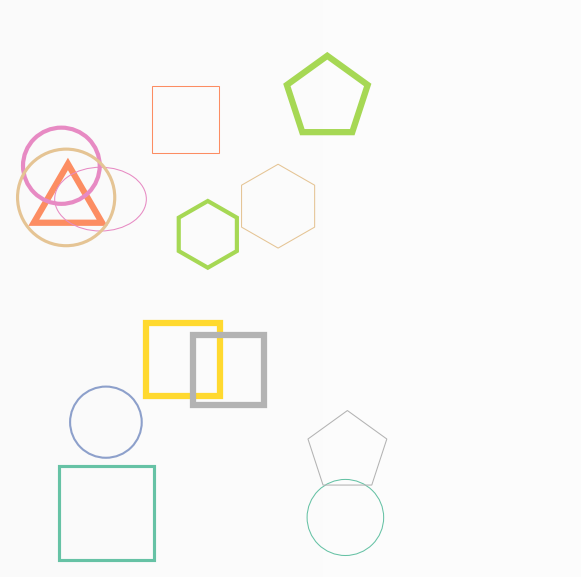[{"shape": "circle", "thickness": 0.5, "radius": 0.33, "center": [0.594, 0.103]}, {"shape": "square", "thickness": 1.5, "radius": 0.41, "center": [0.184, 0.111]}, {"shape": "triangle", "thickness": 3, "radius": 0.34, "center": [0.117, 0.647]}, {"shape": "square", "thickness": 0.5, "radius": 0.29, "center": [0.318, 0.793]}, {"shape": "circle", "thickness": 1, "radius": 0.31, "center": [0.182, 0.268]}, {"shape": "circle", "thickness": 2, "radius": 0.33, "center": [0.106, 0.712]}, {"shape": "oval", "thickness": 0.5, "radius": 0.39, "center": [0.173, 0.654]}, {"shape": "pentagon", "thickness": 3, "radius": 0.37, "center": [0.563, 0.829]}, {"shape": "hexagon", "thickness": 2, "radius": 0.29, "center": [0.358, 0.593]}, {"shape": "square", "thickness": 3, "radius": 0.32, "center": [0.315, 0.376]}, {"shape": "hexagon", "thickness": 0.5, "radius": 0.36, "center": [0.478, 0.642]}, {"shape": "circle", "thickness": 1.5, "radius": 0.42, "center": [0.114, 0.657]}, {"shape": "pentagon", "thickness": 0.5, "radius": 0.36, "center": [0.598, 0.217]}, {"shape": "square", "thickness": 3, "radius": 0.3, "center": [0.393, 0.358]}]